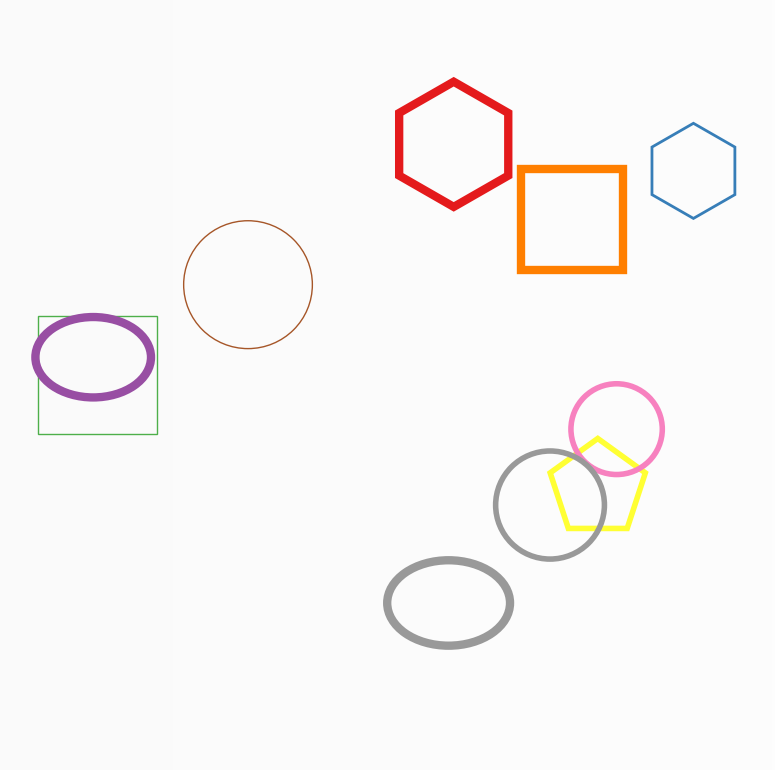[{"shape": "hexagon", "thickness": 3, "radius": 0.41, "center": [0.585, 0.813]}, {"shape": "hexagon", "thickness": 1, "radius": 0.31, "center": [0.895, 0.778]}, {"shape": "square", "thickness": 0.5, "radius": 0.39, "center": [0.126, 0.513]}, {"shape": "oval", "thickness": 3, "radius": 0.37, "center": [0.12, 0.536]}, {"shape": "square", "thickness": 3, "radius": 0.33, "center": [0.738, 0.715]}, {"shape": "pentagon", "thickness": 2, "radius": 0.32, "center": [0.771, 0.366]}, {"shape": "circle", "thickness": 0.5, "radius": 0.42, "center": [0.32, 0.63]}, {"shape": "circle", "thickness": 2, "radius": 0.29, "center": [0.796, 0.443]}, {"shape": "circle", "thickness": 2, "radius": 0.35, "center": [0.71, 0.344]}, {"shape": "oval", "thickness": 3, "radius": 0.4, "center": [0.579, 0.217]}]